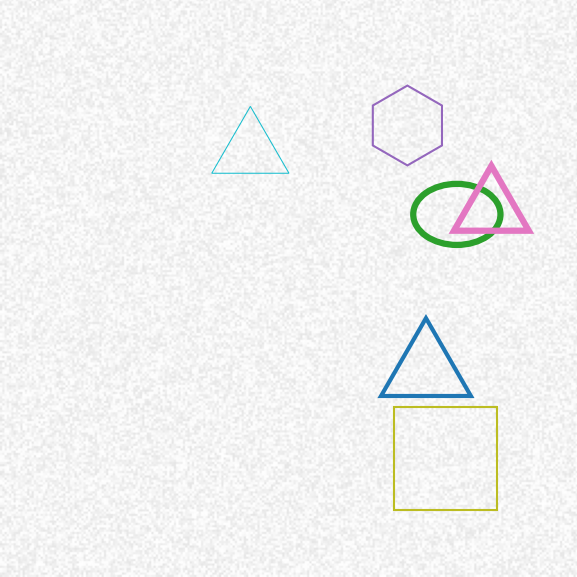[{"shape": "triangle", "thickness": 2, "radius": 0.45, "center": [0.738, 0.358]}, {"shape": "oval", "thickness": 3, "radius": 0.38, "center": [0.791, 0.628]}, {"shape": "hexagon", "thickness": 1, "radius": 0.35, "center": [0.705, 0.782]}, {"shape": "triangle", "thickness": 3, "radius": 0.37, "center": [0.851, 0.637]}, {"shape": "square", "thickness": 1, "radius": 0.44, "center": [0.771, 0.205]}, {"shape": "triangle", "thickness": 0.5, "radius": 0.39, "center": [0.434, 0.738]}]